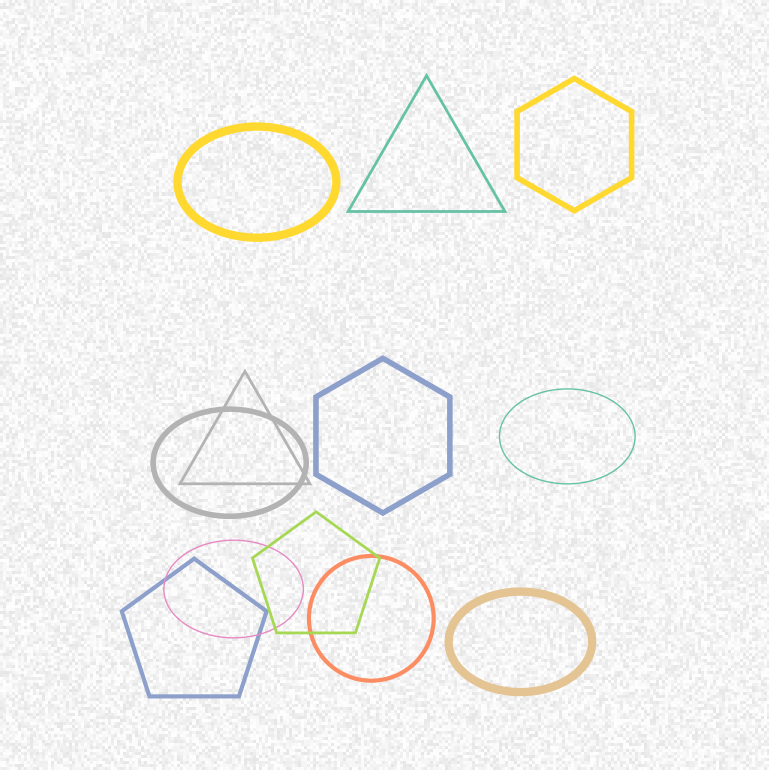[{"shape": "oval", "thickness": 0.5, "radius": 0.44, "center": [0.737, 0.433]}, {"shape": "triangle", "thickness": 1, "radius": 0.59, "center": [0.554, 0.784]}, {"shape": "circle", "thickness": 1.5, "radius": 0.41, "center": [0.482, 0.197]}, {"shape": "hexagon", "thickness": 2, "radius": 0.5, "center": [0.497, 0.434]}, {"shape": "pentagon", "thickness": 1.5, "radius": 0.49, "center": [0.252, 0.176]}, {"shape": "oval", "thickness": 0.5, "radius": 0.45, "center": [0.303, 0.235]}, {"shape": "pentagon", "thickness": 1, "radius": 0.43, "center": [0.41, 0.248]}, {"shape": "hexagon", "thickness": 2, "radius": 0.43, "center": [0.746, 0.812]}, {"shape": "oval", "thickness": 3, "radius": 0.52, "center": [0.334, 0.763]}, {"shape": "oval", "thickness": 3, "radius": 0.47, "center": [0.676, 0.166]}, {"shape": "oval", "thickness": 2, "radius": 0.5, "center": [0.298, 0.399]}, {"shape": "triangle", "thickness": 1, "radius": 0.49, "center": [0.318, 0.42]}]